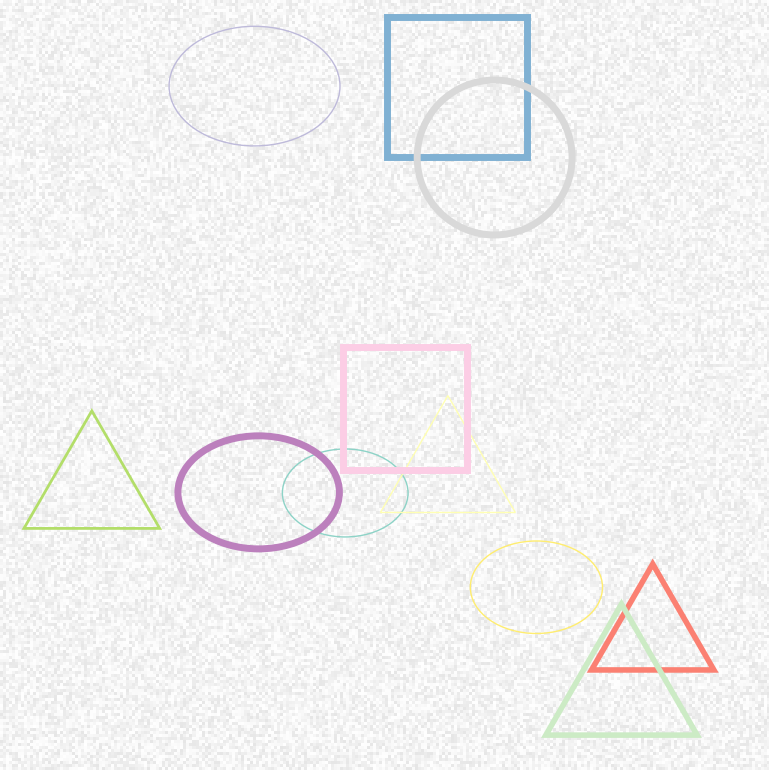[{"shape": "oval", "thickness": 0.5, "radius": 0.41, "center": [0.448, 0.36]}, {"shape": "triangle", "thickness": 0.5, "radius": 0.51, "center": [0.582, 0.385]}, {"shape": "oval", "thickness": 0.5, "radius": 0.55, "center": [0.331, 0.888]}, {"shape": "triangle", "thickness": 2, "radius": 0.46, "center": [0.848, 0.176]}, {"shape": "square", "thickness": 2.5, "radius": 0.45, "center": [0.593, 0.887]}, {"shape": "triangle", "thickness": 1, "radius": 0.51, "center": [0.119, 0.365]}, {"shape": "square", "thickness": 2.5, "radius": 0.4, "center": [0.526, 0.47]}, {"shape": "circle", "thickness": 2.5, "radius": 0.5, "center": [0.642, 0.795]}, {"shape": "oval", "thickness": 2.5, "radius": 0.52, "center": [0.336, 0.361]}, {"shape": "triangle", "thickness": 2, "radius": 0.57, "center": [0.807, 0.102]}, {"shape": "oval", "thickness": 0.5, "radius": 0.43, "center": [0.697, 0.237]}]